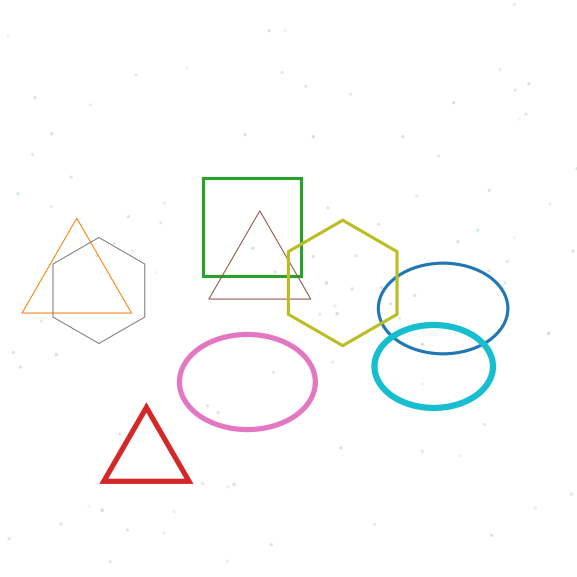[{"shape": "oval", "thickness": 1.5, "radius": 0.56, "center": [0.767, 0.465]}, {"shape": "triangle", "thickness": 0.5, "radius": 0.55, "center": [0.133, 0.512]}, {"shape": "square", "thickness": 1.5, "radius": 0.43, "center": [0.436, 0.606]}, {"shape": "triangle", "thickness": 2.5, "radius": 0.43, "center": [0.253, 0.208]}, {"shape": "triangle", "thickness": 0.5, "radius": 0.51, "center": [0.45, 0.532]}, {"shape": "oval", "thickness": 2.5, "radius": 0.59, "center": [0.428, 0.338]}, {"shape": "hexagon", "thickness": 0.5, "radius": 0.46, "center": [0.171, 0.496]}, {"shape": "hexagon", "thickness": 1.5, "radius": 0.54, "center": [0.593, 0.509]}, {"shape": "oval", "thickness": 3, "radius": 0.51, "center": [0.751, 0.365]}]